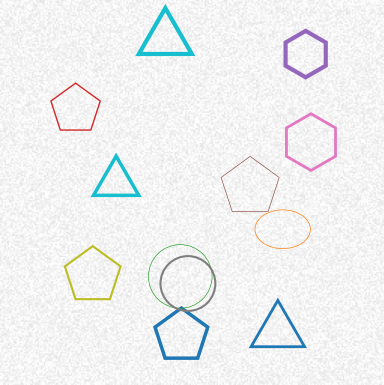[{"shape": "triangle", "thickness": 2, "radius": 0.4, "center": [0.722, 0.14]}, {"shape": "pentagon", "thickness": 2.5, "radius": 0.36, "center": [0.471, 0.128]}, {"shape": "oval", "thickness": 0.5, "radius": 0.36, "center": [0.734, 0.405]}, {"shape": "circle", "thickness": 0.5, "radius": 0.41, "center": [0.468, 0.282]}, {"shape": "pentagon", "thickness": 1, "radius": 0.34, "center": [0.196, 0.717]}, {"shape": "hexagon", "thickness": 3, "radius": 0.3, "center": [0.794, 0.86]}, {"shape": "pentagon", "thickness": 0.5, "radius": 0.4, "center": [0.65, 0.515]}, {"shape": "hexagon", "thickness": 2, "radius": 0.37, "center": [0.808, 0.631]}, {"shape": "circle", "thickness": 1.5, "radius": 0.36, "center": [0.488, 0.264]}, {"shape": "pentagon", "thickness": 1.5, "radius": 0.38, "center": [0.241, 0.285]}, {"shape": "triangle", "thickness": 2.5, "radius": 0.34, "center": [0.302, 0.527]}, {"shape": "triangle", "thickness": 3, "radius": 0.4, "center": [0.429, 0.9]}]